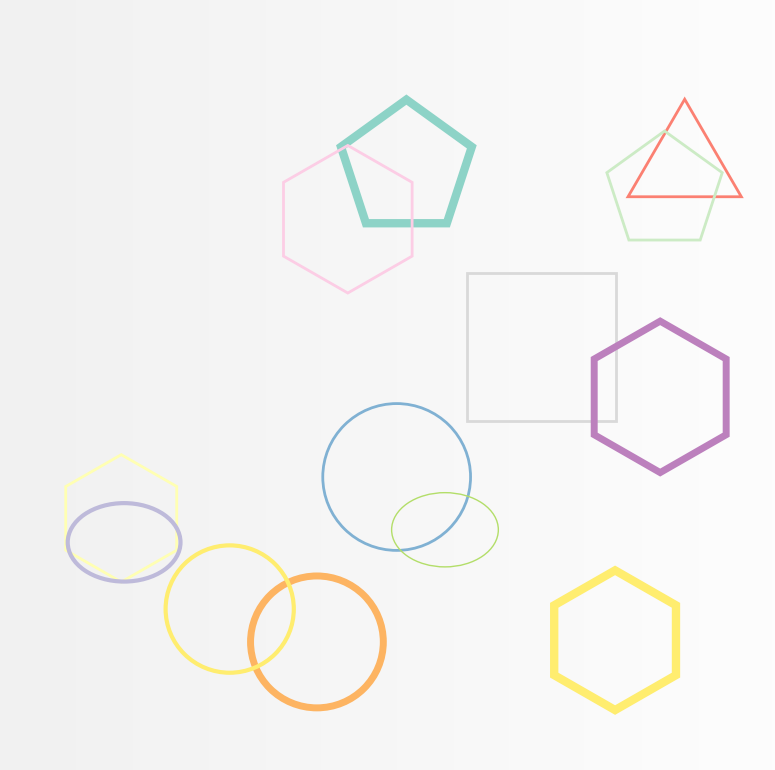[{"shape": "pentagon", "thickness": 3, "radius": 0.44, "center": [0.524, 0.782]}, {"shape": "hexagon", "thickness": 1, "radius": 0.41, "center": [0.156, 0.327]}, {"shape": "oval", "thickness": 1.5, "radius": 0.36, "center": [0.16, 0.296]}, {"shape": "triangle", "thickness": 1, "radius": 0.42, "center": [0.883, 0.787]}, {"shape": "circle", "thickness": 1, "radius": 0.48, "center": [0.512, 0.381]}, {"shape": "circle", "thickness": 2.5, "radius": 0.43, "center": [0.409, 0.166]}, {"shape": "oval", "thickness": 0.5, "radius": 0.34, "center": [0.574, 0.312]}, {"shape": "hexagon", "thickness": 1, "radius": 0.48, "center": [0.449, 0.715]}, {"shape": "square", "thickness": 1, "radius": 0.48, "center": [0.699, 0.55]}, {"shape": "hexagon", "thickness": 2.5, "radius": 0.49, "center": [0.852, 0.485]}, {"shape": "pentagon", "thickness": 1, "radius": 0.39, "center": [0.857, 0.752]}, {"shape": "hexagon", "thickness": 3, "radius": 0.45, "center": [0.794, 0.169]}, {"shape": "circle", "thickness": 1.5, "radius": 0.41, "center": [0.296, 0.209]}]